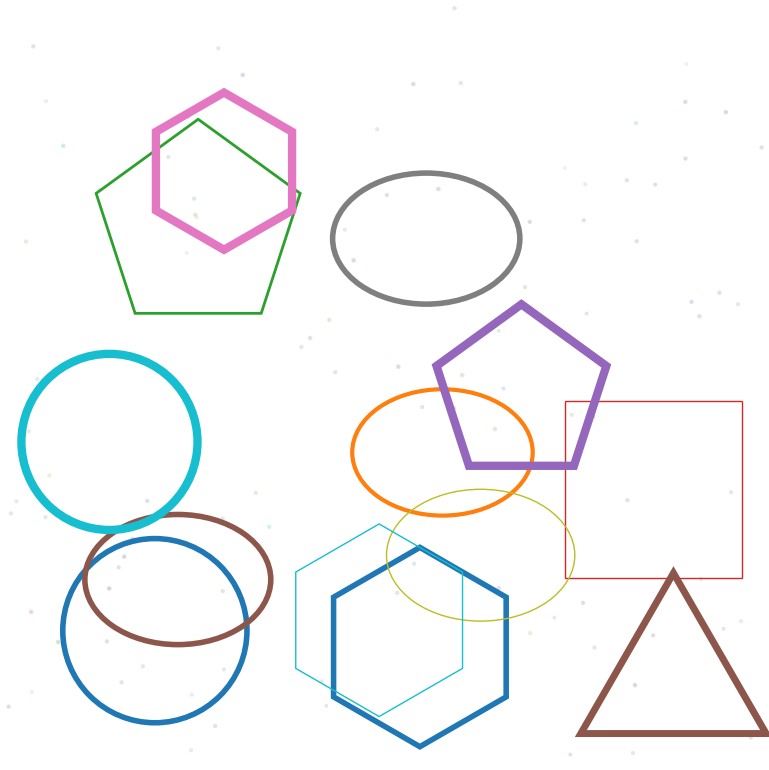[{"shape": "hexagon", "thickness": 2, "radius": 0.65, "center": [0.545, 0.16]}, {"shape": "circle", "thickness": 2, "radius": 0.6, "center": [0.201, 0.181]}, {"shape": "oval", "thickness": 1.5, "radius": 0.59, "center": [0.575, 0.412]}, {"shape": "pentagon", "thickness": 1, "radius": 0.7, "center": [0.257, 0.706]}, {"shape": "square", "thickness": 0.5, "radius": 0.57, "center": [0.849, 0.365]}, {"shape": "pentagon", "thickness": 3, "radius": 0.58, "center": [0.677, 0.489]}, {"shape": "oval", "thickness": 2, "radius": 0.6, "center": [0.231, 0.247]}, {"shape": "triangle", "thickness": 2.5, "radius": 0.69, "center": [0.875, 0.117]}, {"shape": "hexagon", "thickness": 3, "radius": 0.51, "center": [0.291, 0.778]}, {"shape": "oval", "thickness": 2, "radius": 0.61, "center": [0.554, 0.69]}, {"shape": "oval", "thickness": 0.5, "radius": 0.61, "center": [0.624, 0.279]}, {"shape": "hexagon", "thickness": 0.5, "radius": 0.63, "center": [0.492, 0.194]}, {"shape": "circle", "thickness": 3, "radius": 0.57, "center": [0.142, 0.426]}]